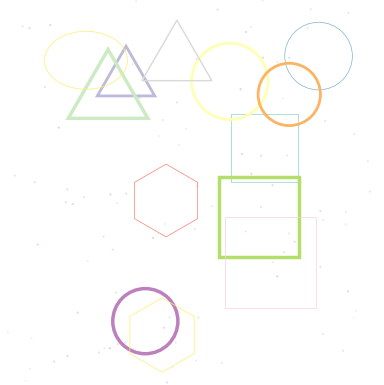[{"shape": "square", "thickness": 0.5, "radius": 0.44, "center": [0.686, 0.616]}, {"shape": "circle", "thickness": 2, "radius": 0.5, "center": [0.597, 0.789]}, {"shape": "triangle", "thickness": 2, "radius": 0.43, "center": [0.327, 0.794]}, {"shape": "hexagon", "thickness": 0.5, "radius": 0.47, "center": [0.431, 0.479]}, {"shape": "circle", "thickness": 0.5, "radius": 0.44, "center": [0.827, 0.854]}, {"shape": "circle", "thickness": 2, "radius": 0.4, "center": [0.751, 0.755]}, {"shape": "square", "thickness": 2.5, "radius": 0.52, "center": [0.673, 0.436]}, {"shape": "square", "thickness": 0.5, "radius": 0.59, "center": [0.702, 0.317]}, {"shape": "triangle", "thickness": 1, "radius": 0.52, "center": [0.46, 0.843]}, {"shape": "circle", "thickness": 2.5, "radius": 0.42, "center": [0.377, 0.166]}, {"shape": "triangle", "thickness": 2.5, "radius": 0.6, "center": [0.281, 0.752]}, {"shape": "hexagon", "thickness": 0.5, "radius": 0.48, "center": [0.421, 0.13]}, {"shape": "oval", "thickness": 0.5, "radius": 0.54, "center": [0.223, 0.844]}]